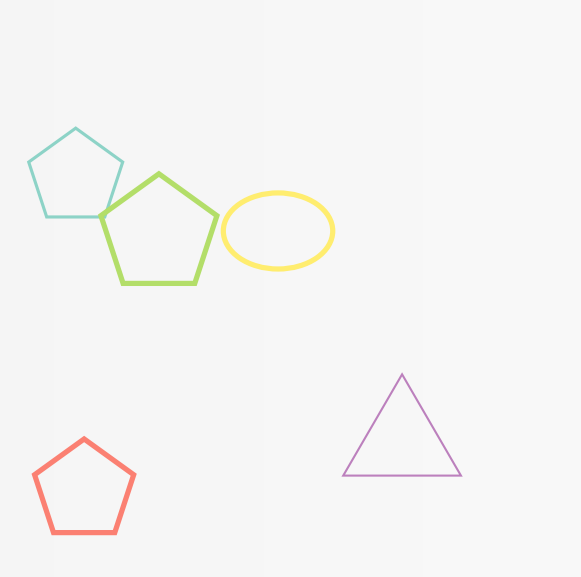[{"shape": "pentagon", "thickness": 1.5, "radius": 0.43, "center": [0.13, 0.692]}, {"shape": "pentagon", "thickness": 2.5, "radius": 0.45, "center": [0.145, 0.149]}, {"shape": "pentagon", "thickness": 2.5, "radius": 0.52, "center": [0.273, 0.593]}, {"shape": "triangle", "thickness": 1, "radius": 0.58, "center": [0.692, 0.234]}, {"shape": "oval", "thickness": 2.5, "radius": 0.47, "center": [0.478, 0.599]}]